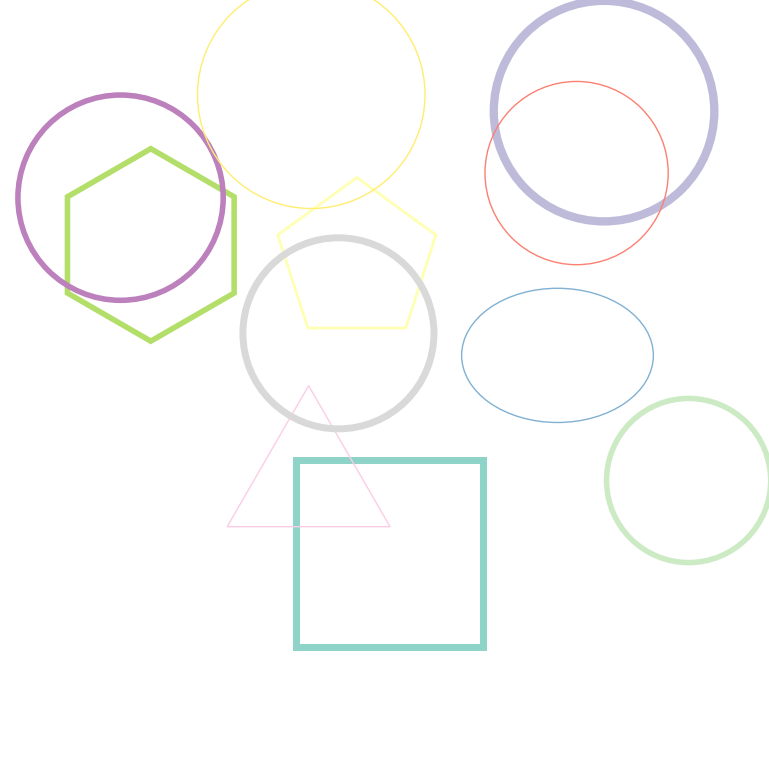[{"shape": "square", "thickness": 2.5, "radius": 0.61, "center": [0.506, 0.281]}, {"shape": "pentagon", "thickness": 1, "radius": 0.54, "center": [0.463, 0.661]}, {"shape": "circle", "thickness": 3, "radius": 0.72, "center": [0.784, 0.856]}, {"shape": "circle", "thickness": 0.5, "radius": 0.59, "center": [0.749, 0.775]}, {"shape": "oval", "thickness": 0.5, "radius": 0.62, "center": [0.724, 0.538]}, {"shape": "hexagon", "thickness": 2, "radius": 0.62, "center": [0.196, 0.682]}, {"shape": "triangle", "thickness": 0.5, "radius": 0.61, "center": [0.401, 0.377]}, {"shape": "circle", "thickness": 2.5, "radius": 0.62, "center": [0.44, 0.567]}, {"shape": "circle", "thickness": 2, "radius": 0.67, "center": [0.157, 0.743]}, {"shape": "circle", "thickness": 2, "radius": 0.53, "center": [0.894, 0.376]}, {"shape": "circle", "thickness": 0.5, "radius": 0.74, "center": [0.404, 0.877]}]